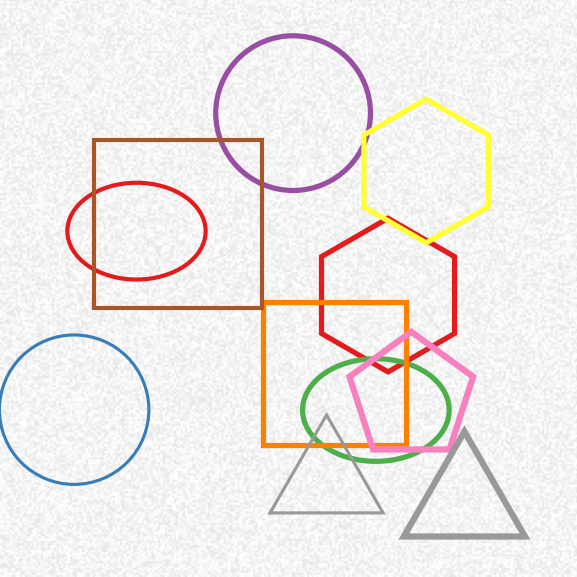[{"shape": "oval", "thickness": 2, "radius": 0.6, "center": [0.236, 0.599]}, {"shape": "hexagon", "thickness": 2.5, "radius": 0.67, "center": [0.672, 0.488]}, {"shape": "circle", "thickness": 1.5, "radius": 0.65, "center": [0.128, 0.29]}, {"shape": "oval", "thickness": 2.5, "radius": 0.63, "center": [0.651, 0.289]}, {"shape": "circle", "thickness": 2.5, "radius": 0.67, "center": [0.508, 0.803]}, {"shape": "square", "thickness": 2.5, "radius": 0.62, "center": [0.579, 0.352]}, {"shape": "hexagon", "thickness": 2.5, "radius": 0.62, "center": [0.738, 0.703]}, {"shape": "square", "thickness": 2, "radius": 0.73, "center": [0.308, 0.612]}, {"shape": "pentagon", "thickness": 3, "radius": 0.56, "center": [0.712, 0.312]}, {"shape": "triangle", "thickness": 1.5, "radius": 0.57, "center": [0.565, 0.168]}, {"shape": "triangle", "thickness": 3, "radius": 0.61, "center": [0.804, 0.131]}]